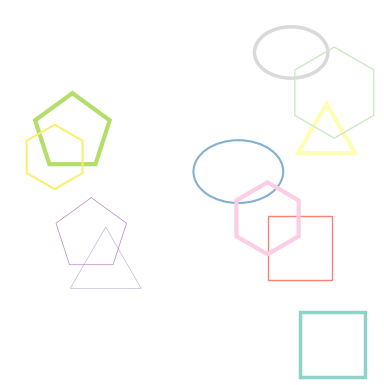[{"shape": "square", "thickness": 2.5, "radius": 0.42, "center": [0.863, 0.106]}, {"shape": "triangle", "thickness": 3, "radius": 0.43, "center": [0.848, 0.645]}, {"shape": "triangle", "thickness": 0.5, "radius": 0.53, "center": [0.275, 0.304]}, {"shape": "square", "thickness": 1, "radius": 0.41, "center": [0.78, 0.356]}, {"shape": "oval", "thickness": 1.5, "radius": 0.58, "center": [0.619, 0.554]}, {"shape": "pentagon", "thickness": 3, "radius": 0.51, "center": [0.188, 0.656]}, {"shape": "hexagon", "thickness": 3, "radius": 0.47, "center": [0.695, 0.433]}, {"shape": "oval", "thickness": 2.5, "radius": 0.48, "center": [0.756, 0.864]}, {"shape": "pentagon", "thickness": 0.5, "radius": 0.48, "center": [0.237, 0.39]}, {"shape": "hexagon", "thickness": 1, "radius": 0.59, "center": [0.868, 0.759]}, {"shape": "hexagon", "thickness": 1.5, "radius": 0.42, "center": [0.142, 0.592]}]